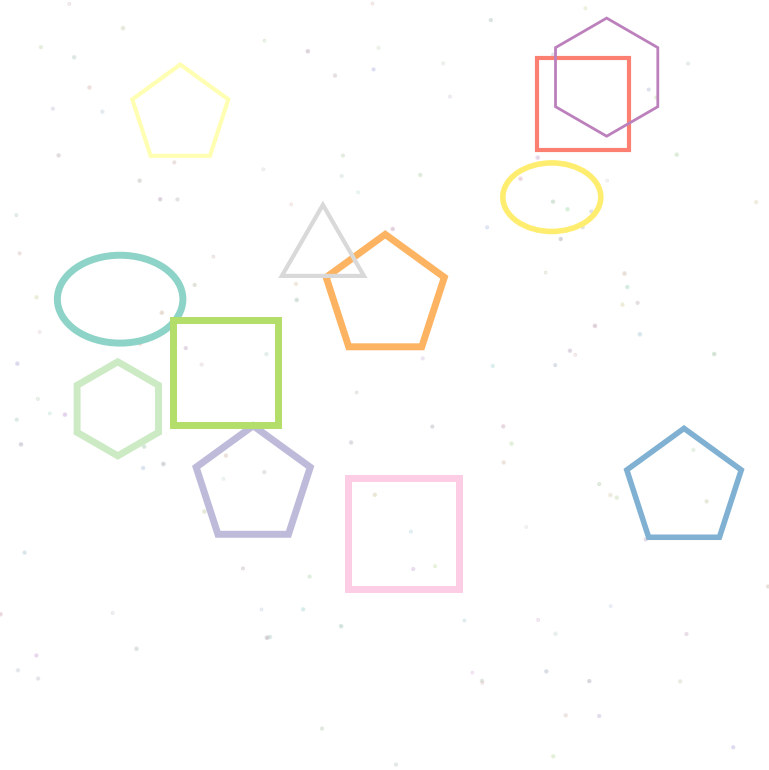[{"shape": "oval", "thickness": 2.5, "radius": 0.41, "center": [0.156, 0.611]}, {"shape": "pentagon", "thickness": 1.5, "radius": 0.33, "center": [0.234, 0.851]}, {"shape": "pentagon", "thickness": 2.5, "radius": 0.39, "center": [0.329, 0.369]}, {"shape": "square", "thickness": 1.5, "radius": 0.3, "center": [0.757, 0.865]}, {"shape": "pentagon", "thickness": 2, "radius": 0.39, "center": [0.888, 0.365]}, {"shape": "pentagon", "thickness": 2.5, "radius": 0.4, "center": [0.5, 0.615]}, {"shape": "square", "thickness": 2.5, "radius": 0.34, "center": [0.293, 0.516]}, {"shape": "square", "thickness": 2.5, "radius": 0.36, "center": [0.524, 0.307]}, {"shape": "triangle", "thickness": 1.5, "radius": 0.31, "center": [0.419, 0.672]}, {"shape": "hexagon", "thickness": 1, "radius": 0.38, "center": [0.788, 0.9]}, {"shape": "hexagon", "thickness": 2.5, "radius": 0.31, "center": [0.153, 0.469]}, {"shape": "oval", "thickness": 2, "radius": 0.32, "center": [0.717, 0.744]}]